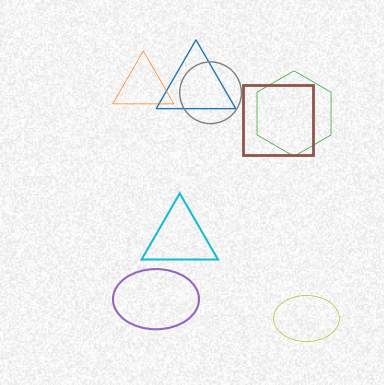[{"shape": "triangle", "thickness": 1, "radius": 0.6, "center": [0.509, 0.777]}, {"shape": "triangle", "thickness": 0.5, "radius": 0.46, "center": [0.372, 0.776]}, {"shape": "hexagon", "thickness": 0.5, "radius": 0.55, "center": [0.764, 0.705]}, {"shape": "oval", "thickness": 1.5, "radius": 0.56, "center": [0.405, 0.223]}, {"shape": "square", "thickness": 2, "radius": 0.45, "center": [0.722, 0.689]}, {"shape": "circle", "thickness": 1, "radius": 0.4, "center": [0.547, 0.759]}, {"shape": "oval", "thickness": 0.5, "radius": 0.43, "center": [0.796, 0.173]}, {"shape": "triangle", "thickness": 1.5, "radius": 0.57, "center": [0.467, 0.383]}]